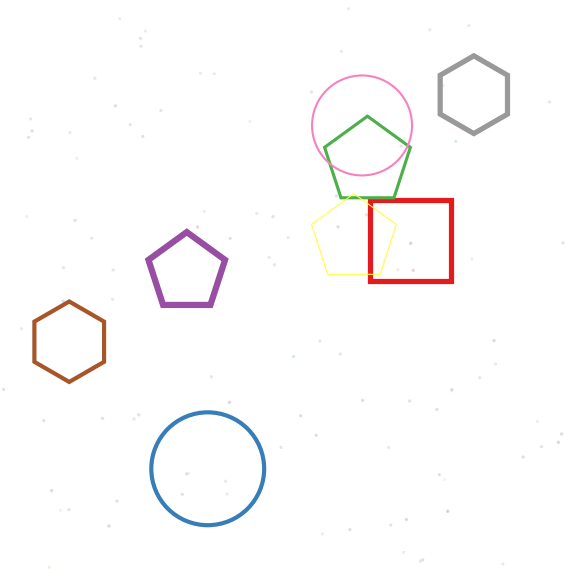[{"shape": "square", "thickness": 2.5, "radius": 0.35, "center": [0.711, 0.583]}, {"shape": "circle", "thickness": 2, "radius": 0.49, "center": [0.36, 0.187]}, {"shape": "pentagon", "thickness": 1.5, "radius": 0.39, "center": [0.636, 0.72]}, {"shape": "pentagon", "thickness": 3, "radius": 0.35, "center": [0.323, 0.528]}, {"shape": "pentagon", "thickness": 0.5, "radius": 0.39, "center": [0.613, 0.587]}, {"shape": "hexagon", "thickness": 2, "radius": 0.35, "center": [0.12, 0.407]}, {"shape": "circle", "thickness": 1, "radius": 0.43, "center": [0.627, 0.782]}, {"shape": "hexagon", "thickness": 2.5, "radius": 0.34, "center": [0.82, 0.835]}]